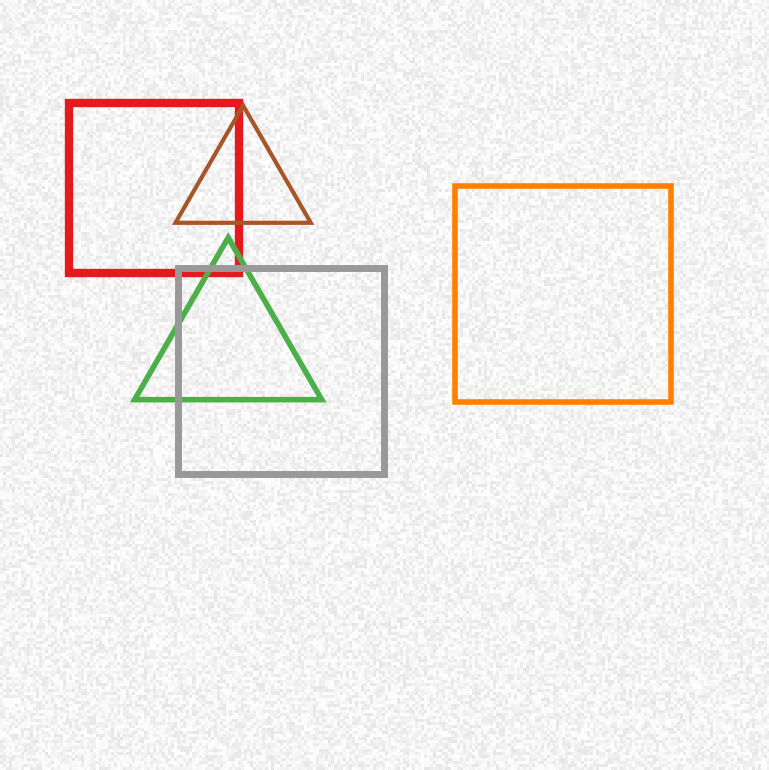[{"shape": "square", "thickness": 3, "radius": 0.55, "center": [0.2, 0.755]}, {"shape": "triangle", "thickness": 2, "radius": 0.7, "center": [0.296, 0.551]}, {"shape": "square", "thickness": 2, "radius": 0.7, "center": [0.731, 0.618]}, {"shape": "triangle", "thickness": 1.5, "radius": 0.51, "center": [0.316, 0.761]}, {"shape": "square", "thickness": 2.5, "radius": 0.67, "center": [0.365, 0.518]}]